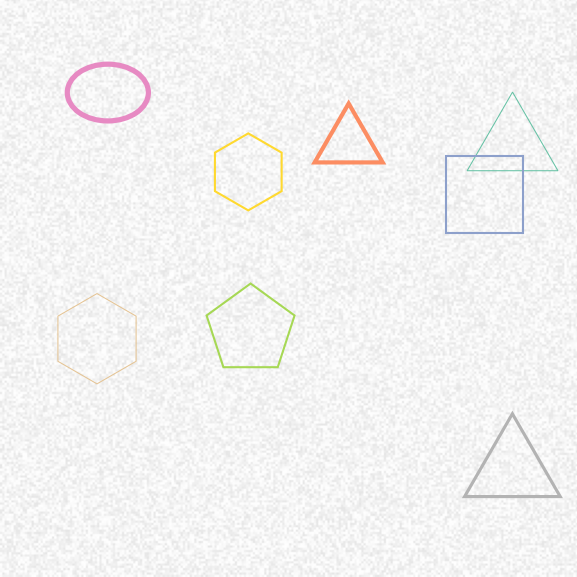[{"shape": "triangle", "thickness": 0.5, "radius": 0.45, "center": [0.887, 0.749]}, {"shape": "triangle", "thickness": 2, "radius": 0.34, "center": [0.604, 0.752]}, {"shape": "square", "thickness": 1, "radius": 0.33, "center": [0.839, 0.662]}, {"shape": "oval", "thickness": 2.5, "radius": 0.35, "center": [0.187, 0.839]}, {"shape": "pentagon", "thickness": 1, "radius": 0.4, "center": [0.434, 0.428]}, {"shape": "hexagon", "thickness": 1, "radius": 0.33, "center": [0.43, 0.701]}, {"shape": "hexagon", "thickness": 0.5, "radius": 0.39, "center": [0.168, 0.413]}, {"shape": "triangle", "thickness": 1.5, "radius": 0.48, "center": [0.887, 0.187]}]